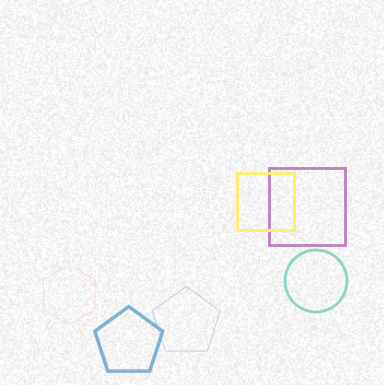[{"shape": "circle", "thickness": 2, "radius": 0.4, "center": [0.821, 0.27]}, {"shape": "pentagon", "thickness": 0.5, "radius": 0.46, "center": [0.484, 0.163]}, {"shape": "pentagon", "thickness": 2.5, "radius": 0.46, "center": [0.334, 0.111]}, {"shape": "hexagon", "thickness": 0.5, "radius": 0.39, "center": [0.18, 0.235]}, {"shape": "square", "thickness": 2, "radius": 0.49, "center": [0.796, 0.464]}, {"shape": "square", "thickness": 2, "radius": 0.37, "center": [0.689, 0.477]}]